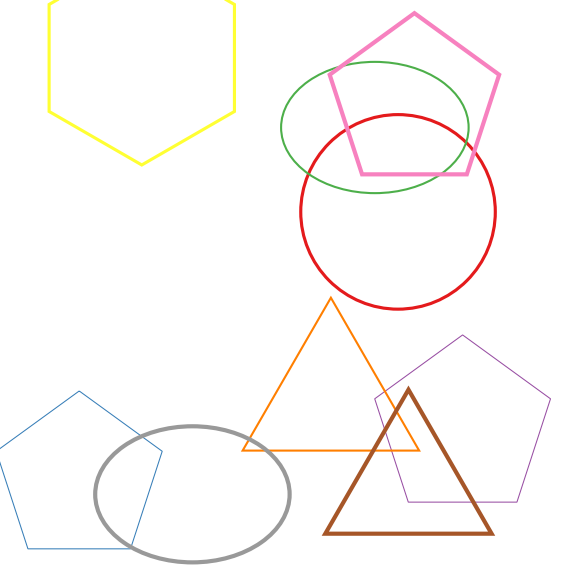[{"shape": "circle", "thickness": 1.5, "radius": 0.84, "center": [0.689, 0.632]}, {"shape": "pentagon", "thickness": 0.5, "radius": 0.76, "center": [0.137, 0.171]}, {"shape": "oval", "thickness": 1, "radius": 0.81, "center": [0.649, 0.778]}, {"shape": "pentagon", "thickness": 0.5, "radius": 0.8, "center": [0.801, 0.259]}, {"shape": "triangle", "thickness": 1, "radius": 0.88, "center": [0.573, 0.307]}, {"shape": "hexagon", "thickness": 1.5, "radius": 0.93, "center": [0.246, 0.899]}, {"shape": "triangle", "thickness": 2, "radius": 0.83, "center": [0.707, 0.158]}, {"shape": "pentagon", "thickness": 2, "radius": 0.77, "center": [0.718, 0.822]}, {"shape": "oval", "thickness": 2, "radius": 0.84, "center": [0.333, 0.143]}]